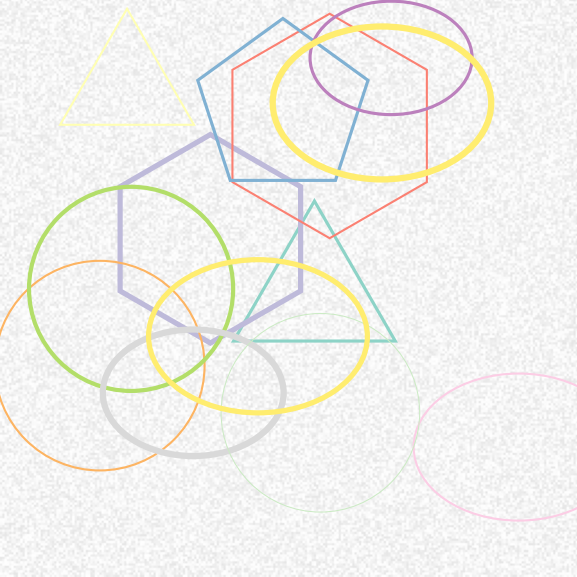[{"shape": "triangle", "thickness": 1.5, "radius": 0.81, "center": [0.544, 0.489]}, {"shape": "triangle", "thickness": 1, "radius": 0.67, "center": [0.22, 0.85]}, {"shape": "hexagon", "thickness": 2.5, "radius": 0.9, "center": [0.364, 0.586]}, {"shape": "hexagon", "thickness": 1, "radius": 0.97, "center": [0.571, 0.781]}, {"shape": "pentagon", "thickness": 1.5, "radius": 0.77, "center": [0.49, 0.812]}, {"shape": "circle", "thickness": 1, "radius": 0.91, "center": [0.173, 0.366]}, {"shape": "circle", "thickness": 2, "radius": 0.88, "center": [0.227, 0.499]}, {"shape": "oval", "thickness": 1, "radius": 0.91, "center": [0.898, 0.225]}, {"shape": "oval", "thickness": 3, "radius": 0.78, "center": [0.335, 0.319]}, {"shape": "oval", "thickness": 1.5, "radius": 0.7, "center": [0.677, 0.899]}, {"shape": "circle", "thickness": 0.5, "radius": 0.86, "center": [0.555, 0.284]}, {"shape": "oval", "thickness": 2.5, "radius": 0.95, "center": [0.447, 0.417]}, {"shape": "oval", "thickness": 3, "radius": 0.95, "center": [0.661, 0.821]}]